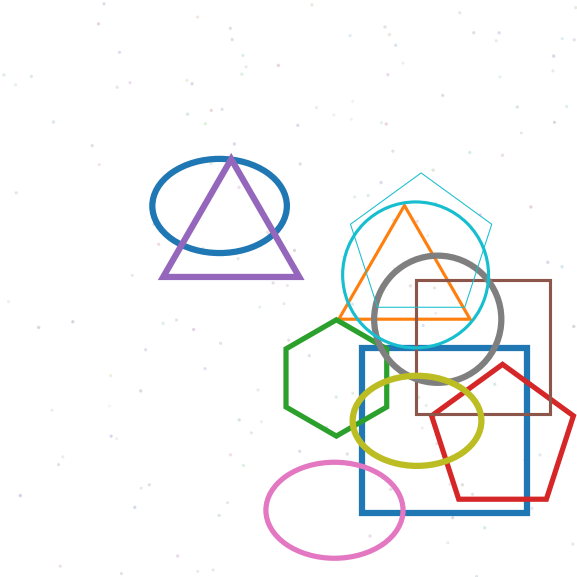[{"shape": "oval", "thickness": 3, "radius": 0.58, "center": [0.38, 0.642]}, {"shape": "square", "thickness": 3, "radius": 0.72, "center": [0.77, 0.253]}, {"shape": "triangle", "thickness": 1.5, "radius": 0.66, "center": [0.7, 0.512]}, {"shape": "hexagon", "thickness": 2.5, "radius": 0.5, "center": [0.582, 0.345]}, {"shape": "pentagon", "thickness": 2.5, "radius": 0.65, "center": [0.87, 0.239]}, {"shape": "triangle", "thickness": 3, "radius": 0.68, "center": [0.4, 0.588]}, {"shape": "square", "thickness": 1.5, "radius": 0.58, "center": [0.837, 0.398]}, {"shape": "oval", "thickness": 2.5, "radius": 0.59, "center": [0.579, 0.116]}, {"shape": "circle", "thickness": 3, "radius": 0.55, "center": [0.758, 0.446]}, {"shape": "oval", "thickness": 3, "radius": 0.56, "center": [0.722, 0.27]}, {"shape": "circle", "thickness": 1.5, "radius": 0.63, "center": [0.72, 0.523]}, {"shape": "pentagon", "thickness": 0.5, "radius": 0.64, "center": [0.729, 0.571]}]